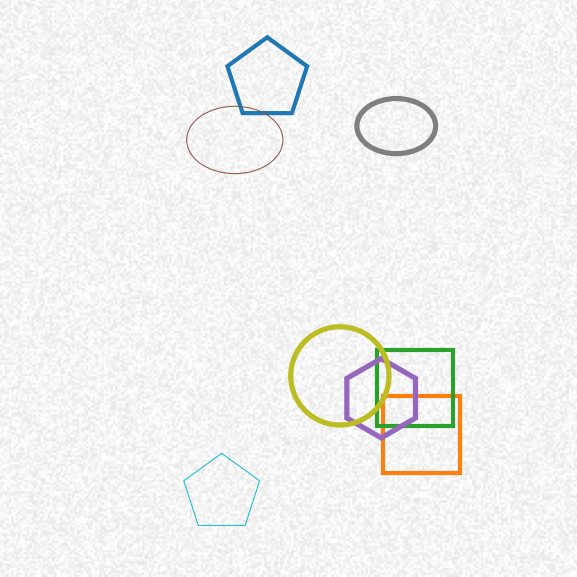[{"shape": "pentagon", "thickness": 2, "radius": 0.36, "center": [0.463, 0.862]}, {"shape": "square", "thickness": 2, "radius": 0.33, "center": [0.729, 0.247]}, {"shape": "square", "thickness": 2, "radius": 0.33, "center": [0.718, 0.328]}, {"shape": "hexagon", "thickness": 2.5, "radius": 0.34, "center": [0.66, 0.31]}, {"shape": "oval", "thickness": 0.5, "radius": 0.42, "center": [0.407, 0.757]}, {"shape": "oval", "thickness": 2.5, "radius": 0.34, "center": [0.686, 0.781]}, {"shape": "circle", "thickness": 2.5, "radius": 0.43, "center": [0.589, 0.348]}, {"shape": "pentagon", "thickness": 0.5, "radius": 0.35, "center": [0.384, 0.145]}]